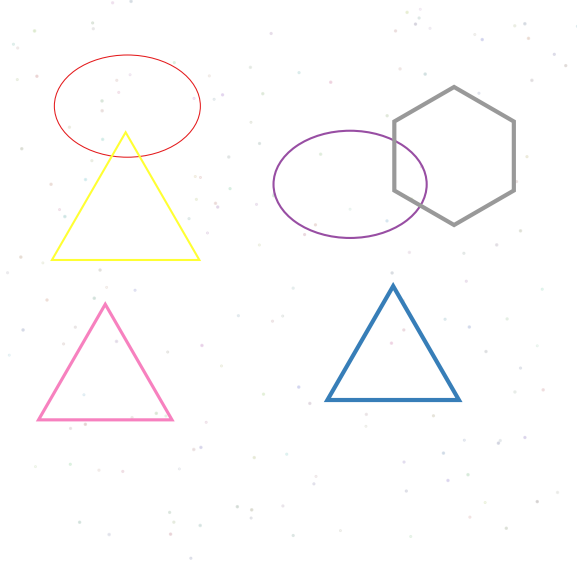[{"shape": "oval", "thickness": 0.5, "radius": 0.63, "center": [0.221, 0.815]}, {"shape": "triangle", "thickness": 2, "radius": 0.66, "center": [0.681, 0.372]}, {"shape": "oval", "thickness": 1, "radius": 0.66, "center": [0.606, 0.68]}, {"shape": "triangle", "thickness": 1, "radius": 0.74, "center": [0.218, 0.623]}, {"shape": "triangle", "thickness": 1.5, "radius": 0.67, "center": [0.182, 0.339]}, {"shape": "hexagon", "thickness": 2, "radius": 0.6, "center": [0.786, 0.729]}]